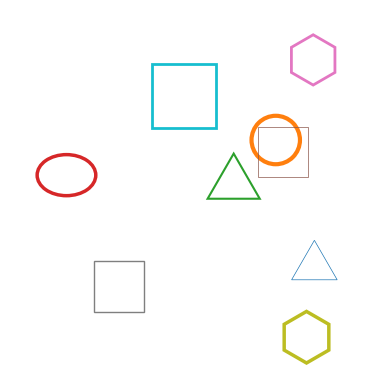[{"shape": "triangle", "thickness": 0.5, "radius": 0.34, "center": [0.817, 0.307]}, {"shape": "circle", "thickness": 3, "radius": 0.31, "center": [0.716, 0.636]}, {"shape": "triangle", "thickness": 1.5, "radius": 0.39, "center": [0.607, 0.523]}, {"shape": "oval", "thickness": 2.5, "radius": 0.38, "center": [0.173, 0.545]}, {"shape": "square", "thickness": 0.5, "radius": 0.32, "center": [0.736, 0.604]}, {"shape": "hexagon", "thickness": 2, "radius": 0.33, "center": [0.813, 0.844]}, {"shape": "square", "thickness": 1, "radius": 0.33, "center": [0.31, 0.255]}, {"shape": "hexagon", "thickness": 2.5, "radius": 0.33, "center": [0.796, 0.124]}, {"shape": "square", "thickness": 2, "radius": 0.42, "center": [0.478, 0.75]}]